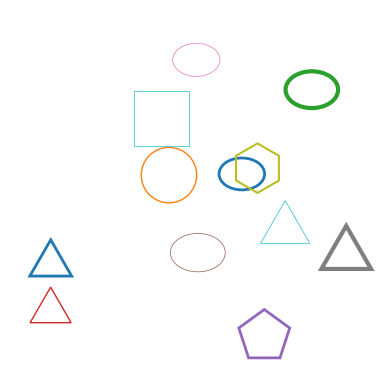[{"shape": "triangle", "thickness": 2, "radius": 0.31, "center": [0.132, 0.314]}, {"shape": "oval", "thickness": 2, "radius": 0.3, "center": [0.628, 0.548]}, {"shape": "circle", "thickness": 1, "radius": 0.36, "center": [0.439, 0.545]}, {"shape": "oval", "thickness": 3, "radius": 0.34, "center": [0.81, 0.767]}, {"shape": "triangle", "thickness": 1, "radius": 0.31, "center": [0.131, 0.193]}, {"shape": "pentagon", "thickness": 2, "radius": 0.35, "center": [0.686, 0.127]}, {"shape": "oval", "thickness": 0.5, "radius": 0.36, "center": [0.514, 0.344]}, {"shape": "oval", "thickness": 0.5, "radius": 0.31, "center": [0.51, 0.845]}, {"shape": "triangle", "thickness": 3, "radius": 0.37, "center": [0.899, 0.339]}, {"shape": "hexagon", "thickness": 1.5, "radius": 0.32, "center": [0.669, 0.563]}, {"shape": "square", "thickness": 0.5, "radius": 0.36, "center": [0.42, 0.691]}, {"shape": "triangle", "thickness": 0.5, "radius": 0.37, "center": [0.741, 0.405]}]